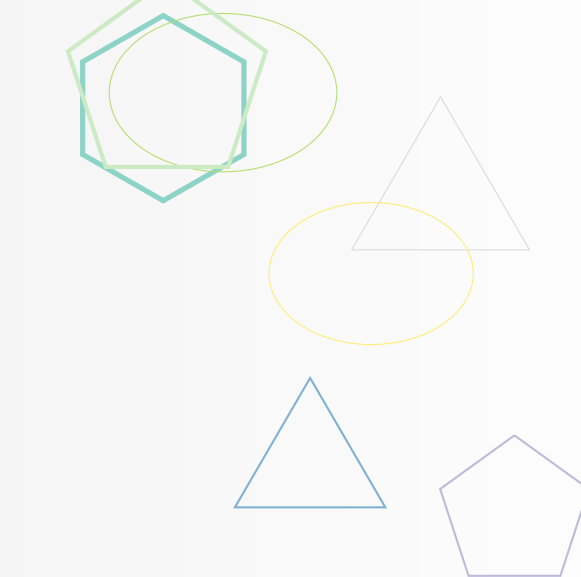[{"shape": "hexagon", "thickness": 2.5, "radius": 0.8, "center": [0.281, 0.812]}, {"shape": "pentagon", "thickness": 1, "radius": 0.67, "center": [0.885, 0.111]}, {"shape": "triangle", "thickness": 1, "radius": 0.75, "center": [0.534, 0.195]}, {"shape": "oval", "thickness": 0.5, "radius": 0.98, "center": [0.384, 0.839]}, {"shape": "triangle", "thickness": 0.5, "radius": 0.88, "center": [0.758, 0.655]}, {"shape": "pentagon", "thickness": 2, "radius": 0.9, "center": [0.287, 0.855]}, {"shape": "oval", "thickness": 0.5, "radius": 0.88, "center": [0.639, 0.525]}]